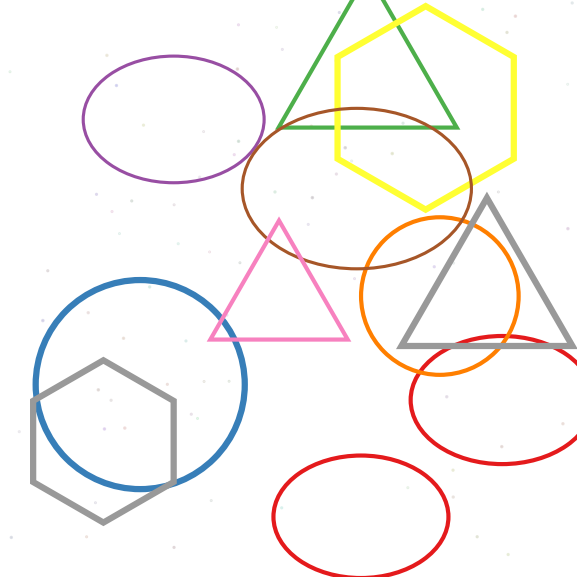[{"shape": "oval", "thickness": 2, "radius": 0.76, "center": [0.625, 0.104]}, {"shape": "oval", "thickness": 2, "radius": 0.79, "center": [0.87, 0.306]}, {"shape": "circle", "thickness": 3, "radius": 0.91, "center": [0.243, 0.333]}, {"shape": "triangle", "thickness": 2, "radius": 0.89, "center": [0.637, 0.867]}, {"shape": "oval", "thickness": 1.5, "radius": 0.78, "center": [0.301, 0.792]}, {"shape": "circle", "thickness": 2, "radius": 0.68, "center": [0.762, 0.486]}, {"shape": "hexagon", "thickness": 3, "radius": 0.88, "center": [0.737, 0.812]}, {"shape": "oval", "thickness": 1.5, "radius": 0.99, "center": [0.618, 0.673]}, {"shape": "triangle", "thickness": 2, "radius": 0.69, "center": [0.483, 0.48]}, {"shape": "triangle", "thickness": 3, "radius": 0.85, "center": [0.843, 0.485]}, {"shape": "hexagon", "thickness": 3, "radius": 0.7, "center": [0.179, 0.235]}]